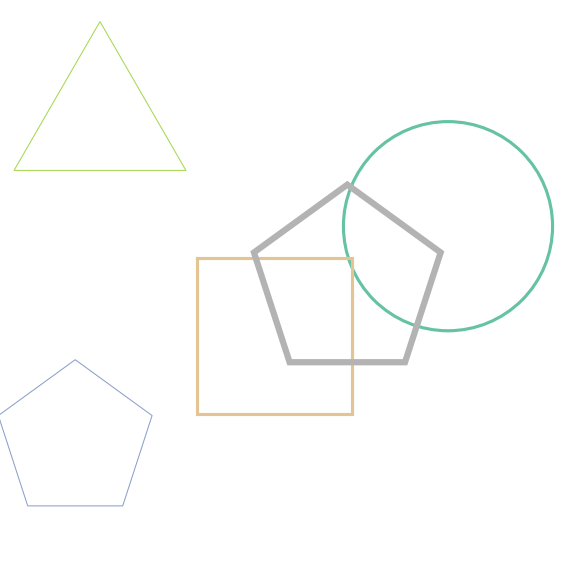[{"shape": "circle", "thickness": 1.5, "radius": 0.91, "center": [0.776, 0.607]}, {"shape": "pentagon", "thickness": 0.5, "radius": 0.7, "center": [0.13, 0.236]}, {"shape": "triangle", "thickness": 0.5, "radius": 0.86, "center": [0.173, 0.79]}, {"shape": "square", "thickness": 1.5, "radius": 0.67, "center": [0.475, 0.417]}, {"shape": "pentagon", "thickness": 3, "radius": 0.85, "center": [0.601, 0.509]}]